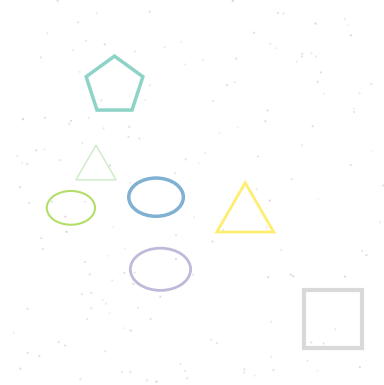[{"shape": "pentagon", "thickness": 2.5, "radius": 0.39, "center": [0.297, 0.777]}, {"shape": "oval", "thickness": 2, "radius": 0.39, "center": [0.417, 0.301]}, {"shape": "oval", "thickness": 2.5, "radius": 0.35, "center": [0.405, 0.488]}, {"shape": "oval", "thickness": 1.5, "radius": 0.31, "center": [0.184, 0.46]}, {"shape": "square", "thickness": 3, "radius": 0.38, "center": [0.865, 0.17]}, {"shape": "triangle", "thickness": 1, "radius": 0.3, "center": [0.249, 0.563]}, {"shape": "triangle", "thickness": 2, "radius": 0.43, "center": [0.637, 0.44]}]